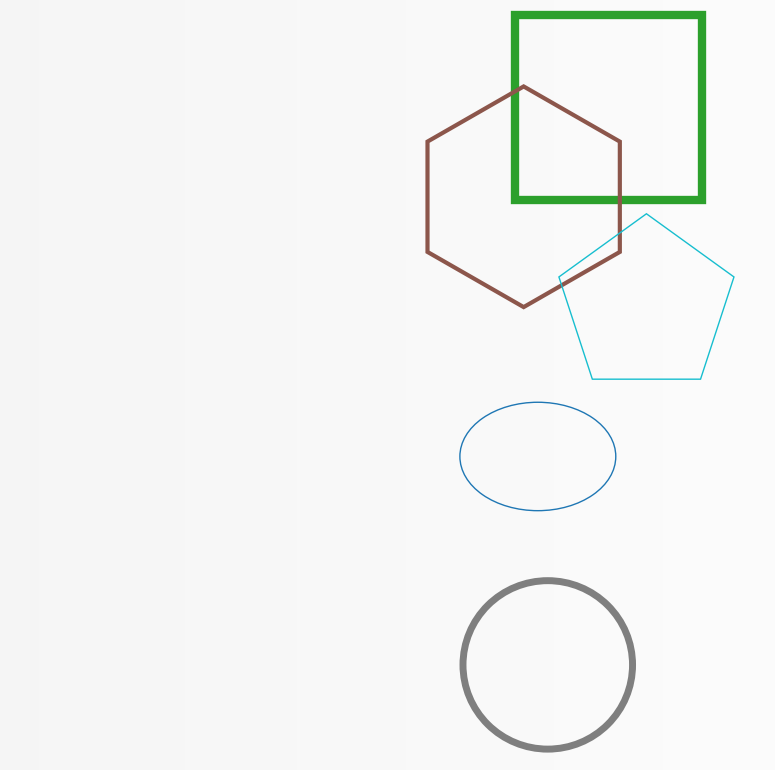[{"shape": "oval", "thickness": 0.5, "radius": 0.5, "center": [0.694, 0.407]}, {"shape": "square", "thickness": 3, "radius": 0.6, "center": [0.785, 0.86]}, {"shape": "hexagon", "thickness": 1.5, "radius": 0.72, "center": [0.676, 0.744]}, {"shape": "circle", "thickness": 2.5, "radius": 0.55, "center": [0.707, 0.137]}, {"shape": "pentagon", "thickness": 0.5, "radius": 0.59, "center": [0.834, 0.604]}]